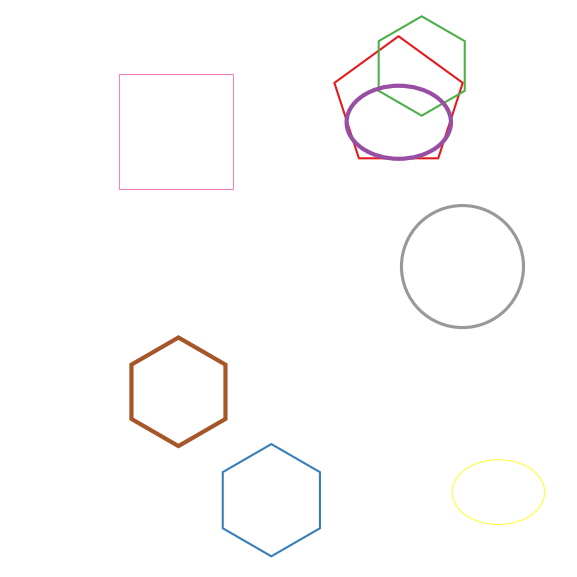[{"shape": "pentagon", "thickness": 1, "radius": 0.58, "center": [0.69, 0.82]}, {"shape": "hexagon", "thickness": 1, "radius": 0.49, "center": [0.47, 0.133]}, {"shape": "hexagon", "thickness": 1, "radius": 0.43, "center": [0.73, 0.885]}, {"shape": "oval", "thickness": 2, "radius": 0.45, "center": [0.691, 0.787]}, {"shape": "oval", "thickness": 0.5, "radius": 0.4, "center": [0.863, 0.147]}, {"shape": "hexagon", "thickness": 2, "radius": 0.47, "center": [0.309, 0.321]}, {"shape": "square", "thickness": 0.5, "radius": 0.5, "center": [0.305, 0.771]}, {"shape": "circle", "thickness": 1.5, "radius": 0.53, "center": [0.801, 0.538]}]